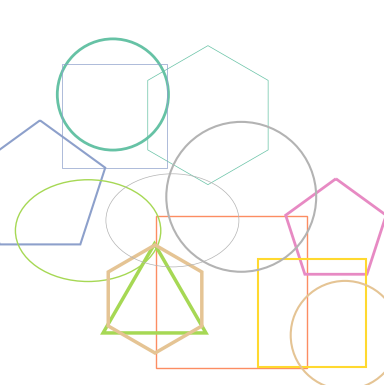[{"shape": "hexagon", "thickness": 0.5, "radius": 0.9, "center": [0.54, 0.701]}, {"shape": "circle", "thickness": 2, "radius": 0.72, "center": [0.293, 0.755]}, {"shape": "square", "thickness": 1, "radius": 0.98, "center": [0.601, 0.241]}, {"shape": "pentagon", "thickness": 1.5, "radius": 0.89, "center": [0.104, 0.509]}, {"shape": "square", "thickness": 0.5, "radius": 0.68, "center": [0.298, 0.699]}, {"shape": "pentagon", "thickness": 2, "radius": 0.69, "center": [0.872, 0.399]}, {"shape": "triangle", "thickness": 2.5, "radius": 0.77, "center": [0.401, 0.212]}, {"shape": "oval", "thickness": 1, "radius": 0.94, "center": [0.229, 0.401]}, {"shape": "square", "thickness": 1.5, "radius": 0.7, "center": [0.811, 0.186]}, {"shape": "hexagon", "thickness": 2.5, "radius": 0.7, "center": [0.403, 0.223]}, {"shape": "circle", "thickness": 1.5, "radius": 0.71, "center": [0.896, 0.129]}, {"shape": "oval", "thickness": 0.5, "radius": 0.86, "center": [0.448, 0.428]}, {"shape": "circle", "thickness": 1.5, "radius": 0.97, "center": [0.627, 0.489]}]